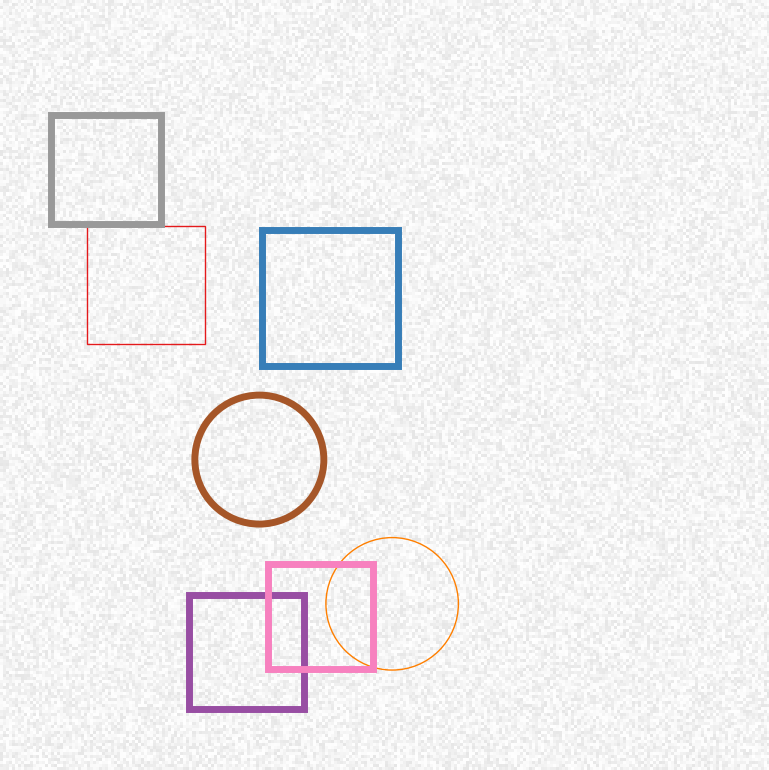[{"shape": "square", "thickness": 0.5, "radius": 0.38, "center": [0.19, 0.63]}, {"shape": "square", "thickness": 2.5, "radius": 0.44, "center": [0.428, 0.613]}, {"shape": "square", "thickness": 2.5, "radius": 0.37, "center": [0.32, 0.153]}, {"shape": "circle", "thickness": 0.5, "radius": 0.43, "center": [0.509, 0.216]}, {"shape": "circle", "thickness": 2.5, "radius": 0.42, "center": [0.337, 0.403]}, {"shape": "square", "thickness": 2.5, "radius": 0.34, "center": [0.416, 0.199]}, {"shape": "square", "thickness": 2.5, "radius": 0.36, "center": [0.138, 0.78]}]